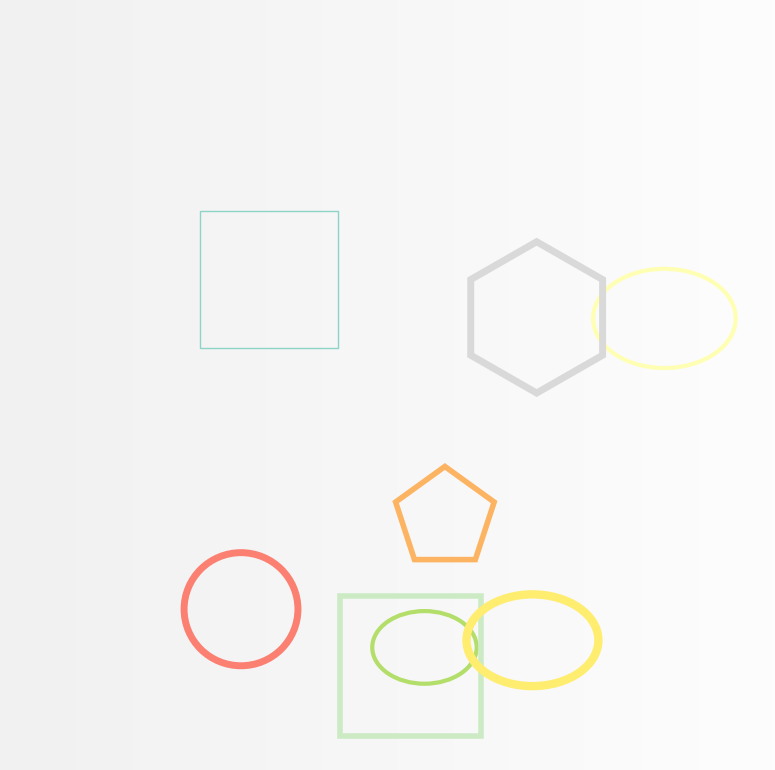[{"shape": "square", "thickness": 0.5, "radius": 0.45, "center": [0.347, 0.637]}, {"shape": "oval", "thickness": 1.5, "radius": 0.46, "center": [0.857, 0.586]}, {"shape": "circle", "thickness": 2.5, "radius": 0.37, "center": [0.311, 0.209]}, {"shape": "pentagon", "thickness": 2, "radius": 0.33, "center": [0.574, 0.327]}, {"shape": "oval", "thickness": 1.5, "radius": 0.34, "center": [0.548, 0.159]}, {"shape": "hexagon", "thickness": 2.5, "radius": 0.49, "center": [0.692, 0.588]}, {"shape": "square", "thickness": 2, "radius": 0.46, "center": [0.53, 0.135]}, {"shape": "oval", "thickness": 3, "radius": 0.43, "center": [0.687, 0.169]}]